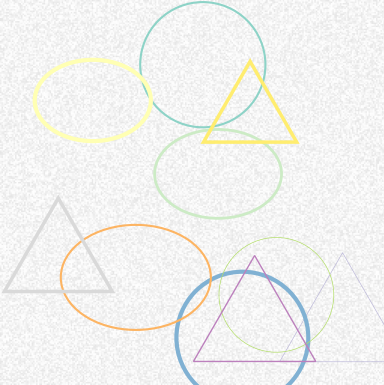[{"shape": "circle", "thickness": 1.5, "radius": 0.81, "center": [0.527, 0.832]}, {"shape": "oval", "thickness": 3, "radius": 0.75, "center": [0.241, 0.739]}, {"shape": "triangle", "thickness": 0.5, "radius": 0.94, "center": [0.89, 0.155]}, {"shape": "circle", "thickness": 3, "radius": 0.86, "center": [0.63, 0.123]}, {"shape": "oval", "thickness": 1.5, "radius": 0.97, "center": [0.353, 0.279]}, {"shape": "circle", "thickness": 0.5, "radius": 0.75, "center": [0.718, 0.234]}, {"shape": "triangle", "thickness": 2.5, "radius": 0.81, "center": [0.151, 0.324]}, {"shape": "triangle", "thickness": 1, "radius": 0.92, "center": [0.661, 0.153]}, {"shape": "oval", "thickness": 2, "radius": 0.82, "center": [0.566, 0.548]}, {"shape": "triangle", "thickness": 2.5, "radius": 0.7, "center": [0.65, 0.701]}]